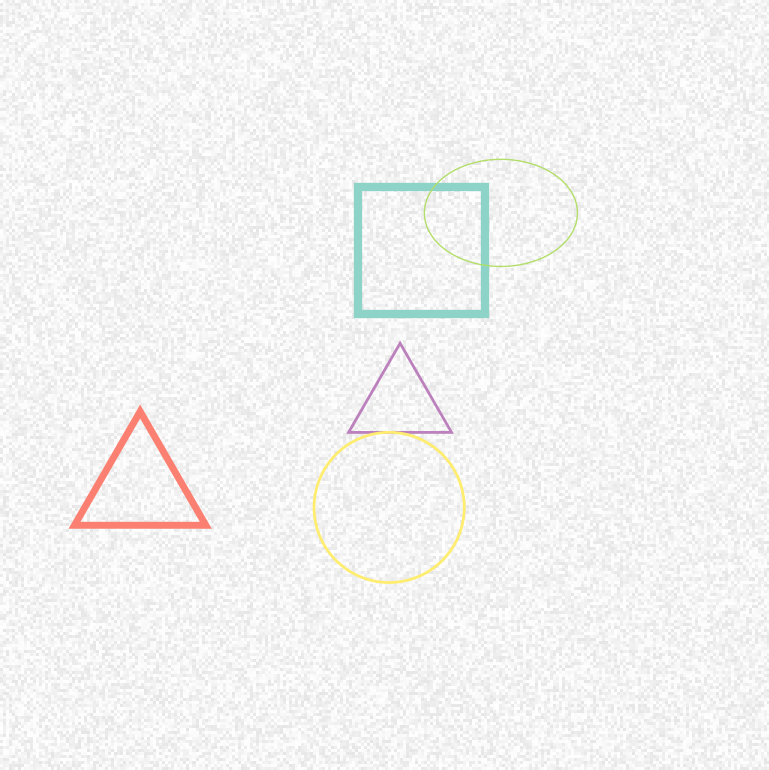[{"shape": "square", "thickness": 3, "radius": 0.41, "center": [0.547, 0.675]}, {"shape": "triangle", "thickness": 2.5, "radius": 0.49, "center": [0.182, 0.367]}, {"shape": "oval", "thickness": 0.5, "radius": 0.5, "center": [0.651, 0.724]}, {"shape": "triangle", "thickness": 1, "radius": 0.39, "center": [0.52, 0.477]}, {"shape": "circle", "thickness": 1, "radius": 0.49, "center": [0.505, 0.341]}]